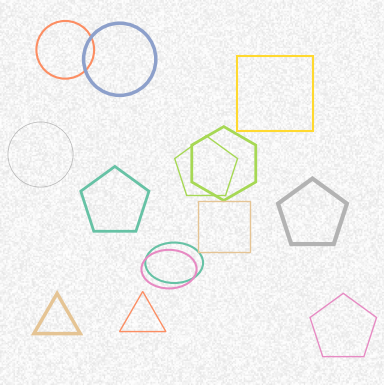[{"shape": "pentagon", "thickness": 2, "radius": 0.47, "center": [0.298, 0.475]}, {"shape": "oval", "thickness": 1.5, "radius": 0.38, "center": [0.452, 0.317]}, {"shape": "circle", "thickness": 1.5, "radius": 0.37, "center": [0.17, 0.871]}, {"shape": "triangle", "thickness": 1, "radius": 0.35, "center": [0.371, 0.174]}, {"shape": "circle", "thickness": 2.5, "radius": 0.47, "center": [0.311, 0.846]}, {"shape": "oval", "thickness": 1.5, "radius": 0.36, "center": [0.439, 0.301]}, {"shape": "pentagon", "thickness": 1, "radius": 0.45, "center": [0.892, 0.147]}, {"shape": "pentagon", "thickness": 1, "radius": 0.43, "center": [0.535, 0.562]}, {"shape": "hexagon", "thickness": 2, "radius": 0.48, "center": [0.581, 0.575]}, {"shape": "square", "thickness": 1.5, "radius": 0.49, "center": [0.715, 0.757]}, {"shape": "triangle", "thickness": 2.5, "radius": 0.35, "center": [0.148, 0.168]}, {"shape": "square", "thickness": 1, "radius": 0.33, "center": [0.581, 0.412]}, {"shape": "circle", "thickness": 0.5, "radius": 0.42, "center": [0.105, 0.599]}, {"shape": "pentagon", "thickness": 3, "radius": 0.47, "center": [0.812, 0.442]}]